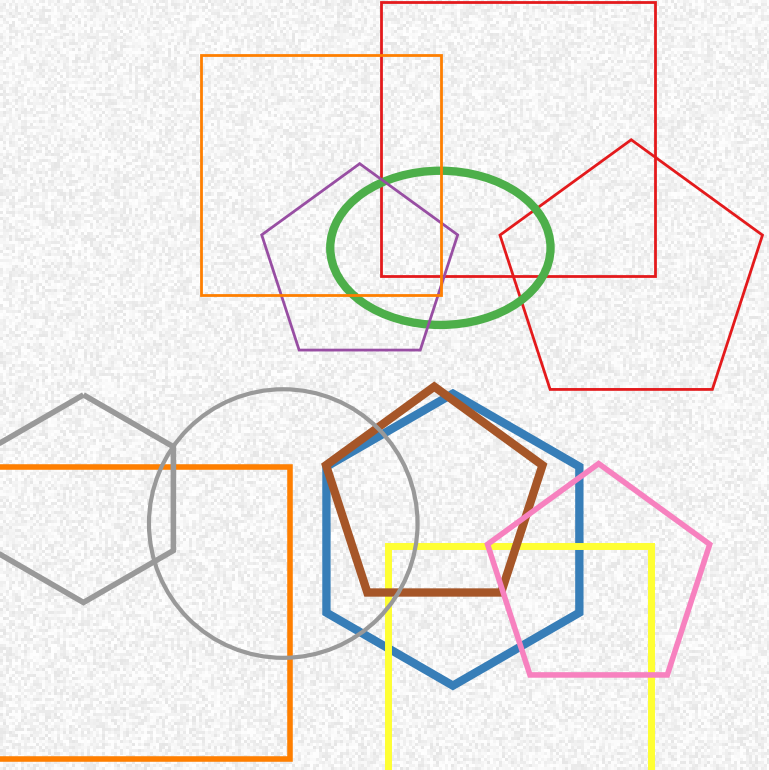[{"shape": "square", "thickness": 1, "radius": 0.89, "center": [0.673, 0.819]}, {"shape": "pentagon", "thickness": 1, "radius": 0.9, "center": [0.82, 0.639]}, {"shape": "hexagon", "thickness": 3, "radius": 0.95, "center": [0.588, 0.299]}, {"shape": "oval", "thickness": 3, "radius": 0.72, "center": [0.572, 0.678]}, {"shape": "pentagon", "thickness": 1, "radius": 0.67, "center": [0.467, 0.654]}, {"shape": "square", "thickness": 2, "radius": 0.95, "center": [0.187, 0.204]}, {"shape": "square", "thickness": 1, "radius": 0.78, "center": [0.416, 0.773]}, {"shape": "square", "thickness": 2.5, "radius": 0.86, "center": [0.675, 0.12]}, {"shape": "pentagon", "thickness": 3, "radius": 0.74, "center": [0.564, 0.35]}, {"shape": "pentagon", "thickness": 2, "radius": 0.76, "center": [0.777, 0.246]}, {"shape": "circle", "thickness": 1.5, "radius": 0.87, "center": [0.368, 0.32]}, {"shape": "hexagon", "thickness": 2, "radius": 0.67, "center": [0.108, 0.352]}]